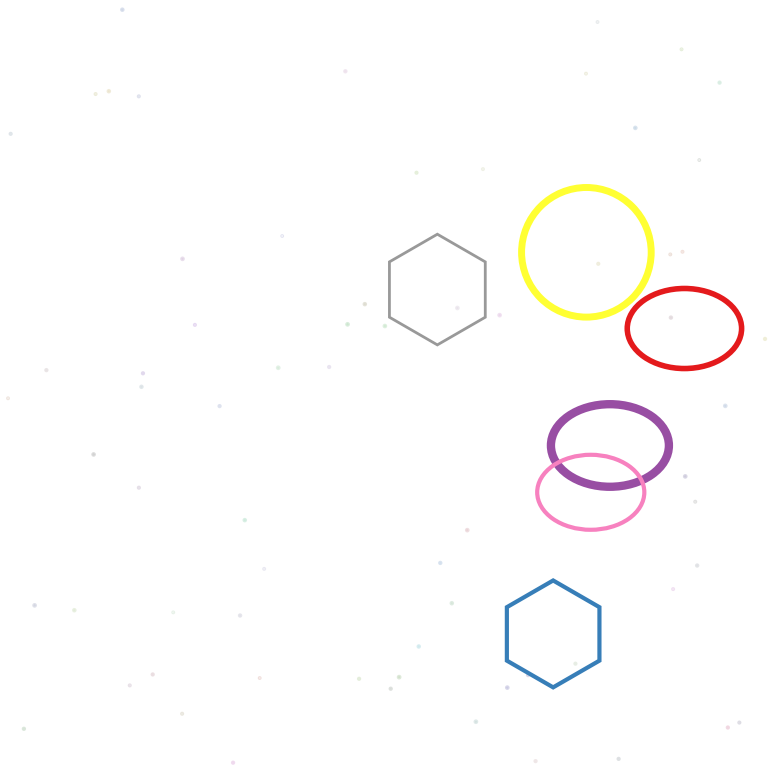[{"shape": "oval", "thickness": 2, "radius": 0.37, "center": [0.889, 0.573]}, {"shape": "hexagon", "thickness": 1.5, "radius": 0.35, "center": [0.718, 0.177]}, {"shape": "oval", "thickness": 3, "radius": 0.38, "center": [0.792, 0.421]}, {"shape": "circle", "thickness": 2.5, "radius": 0.42, "center": [0.762, 0.672]}, {"shape": "oval", "thickness": 1.5, "radius": 0.35, "center": [0.767, 0.361]}, {"shape": "hexagon", "thickness": 1, "radius": 0.36, "center": [0.568, 0.624]}]